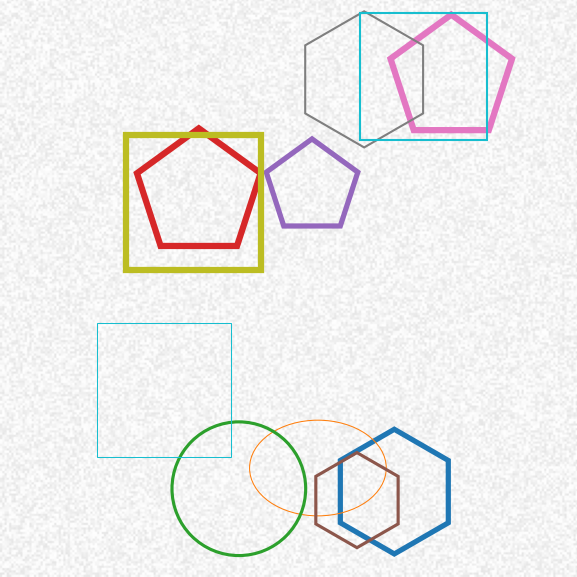[{"shape": "hexagon", "thickness": 2.5, "radius": 0.54, "center": [0.683, 0.148]}, {"shape": "oval", "thickness": 0.5, "radius": 0.59, "center": [0.55, 0.189]}, {"shape": "circle", "thickness": 1.5, "radius": 0.58, "center": [0.414, 0.153]}, {"shape": "pentagon", "thickness": 3, "radius": 0.56, "center": [0.344, 0.664]}, {"shape": "pentagon", "thickness": 2.5, "radius": 0.42, "center": [0.54, 0.675]}, {"shape": "hexagon", "thickness": 1.5, "radius": 0.41, "center": [0.618, 0.133]}, {"shape": "pentagon", "thickness": 3, "radius": 0.55, "center": [0.781, 0.863]}, {"shape": "hexagon", "thickness": 1, "radius": 0.59, "center": [0.631, 0.862]}, {"shape": "square", "thickness": 3, "radius": 0.58, "center": [0.335, 0.648]}, {"shape": "square", "thickness": 1, "radius": 0.55, "center": [0.733, 0.867]}, {"shape": "square", "thickness": 0.5, "radius": 0.58, "center": [0.284, 0.323]}]